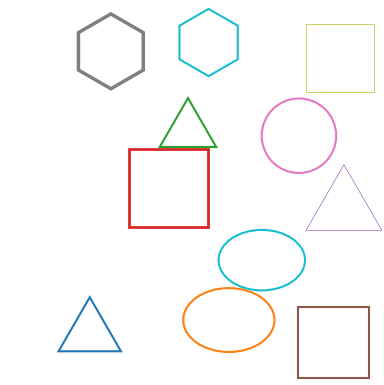[{"shape": "triangle", "thickness": 1.5, "radius": 0.47, "center": [0.233, 0.134]}, {"shape": "oval", "thickness": 1.5, "radius": 0.59, "center": [0.594, 0.169]}, {"shape": "triangle", "thickness": 1.5, "radius": 0.42, "center": [0.488, 0.661]}, {"shape": "square", "thickness": 2, "radius": 0.51, "center": [0.438, 0.511]}, {"shape": "triangle", "thickness": 0.5, "radius": 0.57, "center": [0.893, 0.458]}, {"shape": "square", "thickness": 1.5, "radius": 0.46, "center": [0.866, 0.11]}, {"shape": "circle", "thickness": 1.5, "radius": 0.48, "center": [0.776, 0.647]}, {"shape": "hexagon", "thickness": 2.5, "radius": 0.49, "center": [0.288, 0.867]}, {"shape": "square", "thickness": 0.5, "radius": 0.44, "center": [0.883, 0.849]}, {"shape": "hexagon", "thickness": 1.5, "radius": 0.44, "center": [0.542, 0.89]}, {"shape": "oval", "thickness": 1.5, "radius": 0.56, "center": [0.68, 0.324]}]